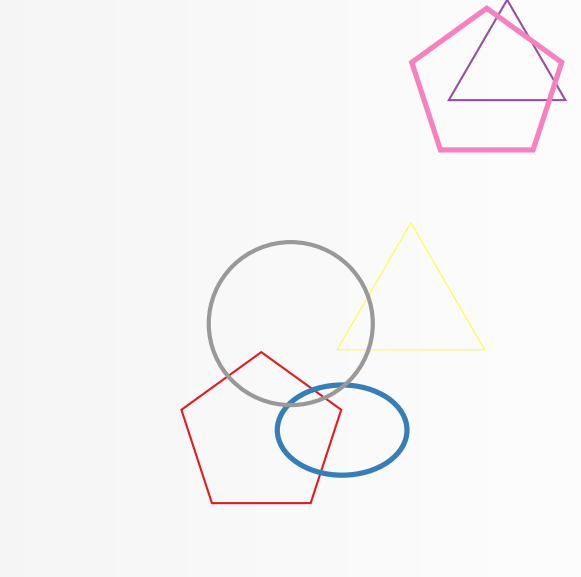[{"shape": "pentagon", "thickness": 1, "radius": 0.72, "center": [0.45, 0.245]}, {"shape": "oval", "thickness": 2.5, "radius": 0.56, "center": [0.589, 0.254]}, {"shape": "triangle", "thickness": 1, "radius": 0.58, "center": [0.872, 0.884]}, {"shape": "triangle", "thickness": 0.5, "radius": 0.73, "center": [0.707, 0.467]}, {"shape": "pentagon", "thickness": 2.5, "radius": 0.68, "center": [0.837, 0.849]}, {"shape": "circle", "thickness": 2, "radius": 0.71, "center": [0.5, 0.439]}]